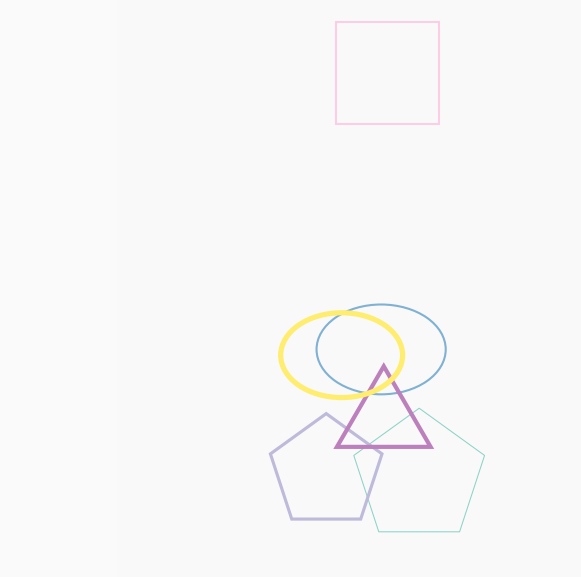[{"shape": "pentagon", "thickness": 0.5, "radius": 0.59, "center": [0.721, 0.174]}, {"shape": "pentagon", "thickness": 1.5, "radius": 0.5, "center": [0.561, 0.182]}, {"shape": "oval", "thickness": 1, "radius": 0.56, "center": [0.656, 0.394]}, {"shape": "square", "thickness": 1, "radius": 0.44, "center": [0.667, 0.873]}, {"shape": "triangle", "thickness": 2, "radius": 0.47, "center": [0.66, 0.272]}, {"shape": "oval", "thickness": 2.5, "radius": 0.52, "center": [0.588, 0.384]}]